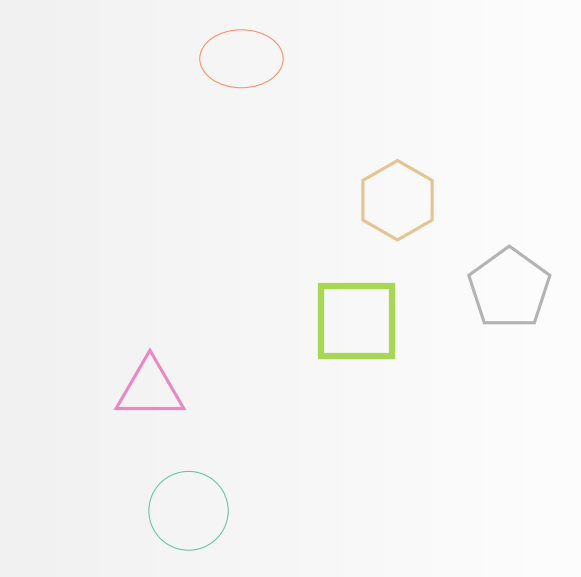[{"shape": "circle", "thickness": 0.5, "radius": 0.34, "center": [0.324, 0.115]}, {"shape": "oval", "thickness": 0.5, "radius": 0.36, "center": [0.415, 0.897]}, {"shape": "triangle", "thickness": 1.5, "radius": 0.34, "center": [0.258, 0.325]}, {"shape": "square", "thickness": 3, "radius": 0.3, "center": [0.613, 0.443]}, {"shape": "hexagon", "thickness": 1.5, "radius": 0.34, "center": [0.684, 0.652]}, {"shape": "pentagon", "thickness": 1.5, "radius": 0.37, "center": [0.876, 0.5]}]